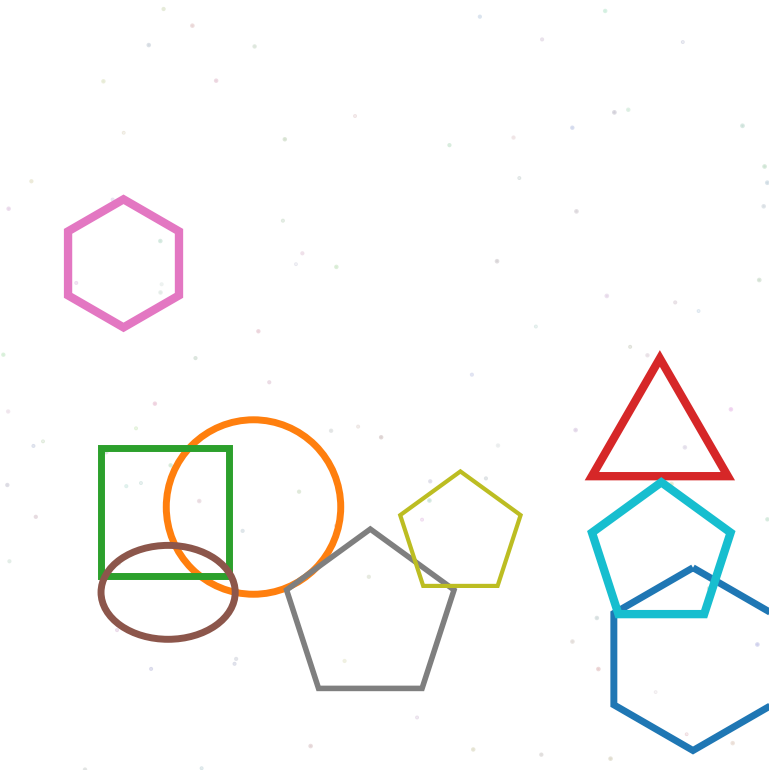[{"shape": "hexagon", "thickness": 2.5, "radius": 0.59, "center": [0.9, 0.144]}, {"shape": "circle", "thickness": 2.5, "radius": 0.57, "center": [0.329, 0.342]}, {"shape": "square", "thickness": 2.5, "radius": 0.42, "center": [0.214, 0.335]}, {"shape": "triangle", "thickness": 3, "radius": 0.51, "center": [0.857, 0.433]}, {"shape": "oval", "thickness": 2.5, "radius": 0.44, "center": [0.218, 0.231]}, {"shape": "hexagon", "thickness": 3, "radius": 0.42, "center": [0.16, 0.658]}, {"shape": "pentagon", "thickness": 2, "radius": 0.57, "center": [0.481, 0.198]}, {"shape": "pentagon", "thickness": 1.5, "radius": 0.41, "center": [0.598, 0.306]}, {"shape": "pentagon", "thickness": 3, "radius": 0.47, "center": [0.859, 0.279]}]